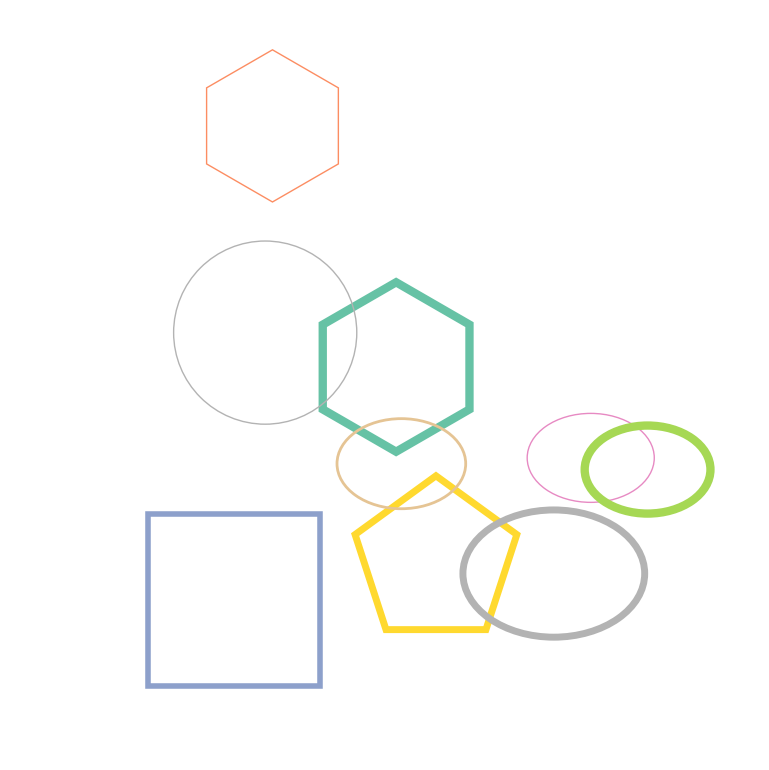[{"shape": "hexagon", "thickness": 3, "radius": 0.55, "center": [0.514, 0.523]}, {"shape": "hexagon", "thickness": 0.5, "radius": 0.49, "center": [0.354, 0.837]}, {"shape": "square", "thickness": 2, "radius": 0.56, "center": [0.304, 0.221]}, {"shape": "oval", "thickness": 0.5, "radius": 0.41, "center": [0.767, 0.405]}, {"shape": "oval", "thickness": 3, "radius": 0.41, "center": [0.841, 0.39]}, {"shape": "pentagon", "thickness": 2.5, "radius": 0.55, "center": [0.566, 0.272]}, {"shape": "oval", "thickness": 1, "radius": 0.42, "center": [0.521, 0.398]}, {"shape": "oval", "thickness": 2.5, "radius": 0.59, "center": [0.719, 0.255]}, {"shape": "circle", "thickness": 0.5, "radius": 0.59, "center": [0.344, 0.568]}]